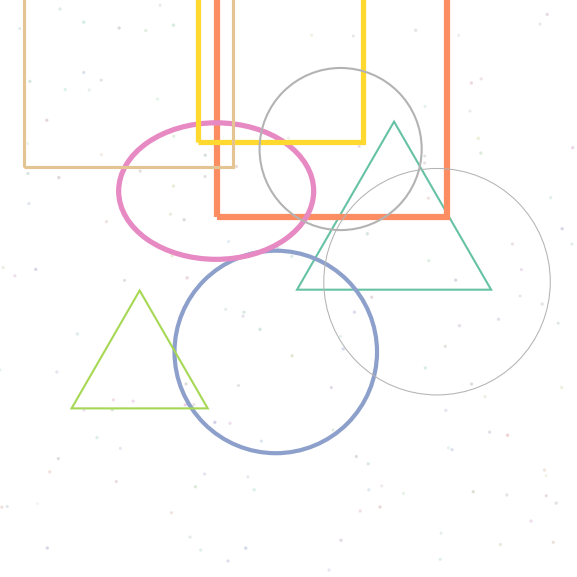[{"shape": "triangle", "thickness": 1, "radius": 0.97, "center": [0.682, 0.595]}, {"shape": "square", "thickness": 3, "radius": 0.99, "center": [0.575, 0.821]}, {"shape": "circle", "thickness": 2, "radius": 0.88, "center": [0.478, 0.39]}, {"shape": "oval", "thickness": 2.5, "radius": 0.84, "center": [0.374, 0.668]}, {"shape": "triangle", "thickness": 1, "radius": 0.68, "center": [0.242, 0.36]}, {"shape": "square", "thickness": 2.5, "radius": 0.72, "center": [0.486, 0.896]}, {"shape": "square", "thickness": 1.5, "radius": 0.9, "center": [0.223, 0.891]}, {"shape": "circle", "thickness": 1, "radius": 0.7, "center": [0.59, 0.741]}, {"shape": "circle", "thickness": 0.5, "radius": 0.98, "center": [0.757, 0.511]}]